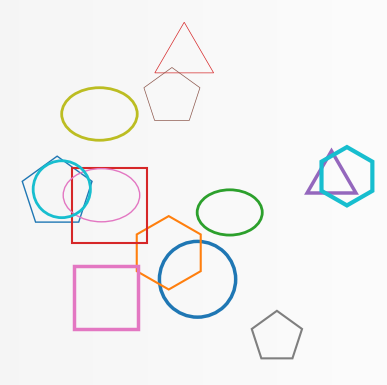[{"shape": "circle", "thickness": 2.5, "radius": 0.49, "center": [0.51, 0.275]}, {"shape": "pentagon", "thickness": 1, "radius": 0.47, "center": [0.147, 0.5]}, {"shape": "hexagon", "thickness": 1.5, "radius": 0.48, "center": [0.435, 0.343]}, {"shape": "oval", "thickness": 2, "radius": 0.42, "center": [0.593, 0.448]}, {"shape": "square", "thickness": 1.5, "radius": 0.49, "center": [0.283, 0.466]}, {"shape": "triangle", "thickness": 0.5, "radius": 0.44, "center": [0.475, 0.855]}, {"shape": "triangle", "thickness": 2.5, "radius": 0.36, "center": [0.855, 0.535]}, {"shape": "pentagon", "thickness": 0.5, "radius": 0.38, "center": [0.444, 0.749]}, {"shape": "square", "thickness": 2.5, "radius": 0.41, "center": [0.273, 0.228]}, {"shape": "oval", "thickness": 1, "radius": 0.49, "center": [0.262, 0.493]}, {"shape": "pentagon", "thickness": 1.5, "radius": 0.34, "center": [0.715, 0.124]}, {"shape": "oval", "thickness": 2, "radius": 0.49, "center": [0.257, 0.704]}, {"shape": "hexagon", "thickness": 3, "radius": 0.38, "center": [0.895, 0.542]}, {"shape": "circle", "thickness": 2, "radius": 0.37, "center": [0.159, 0.509]}]